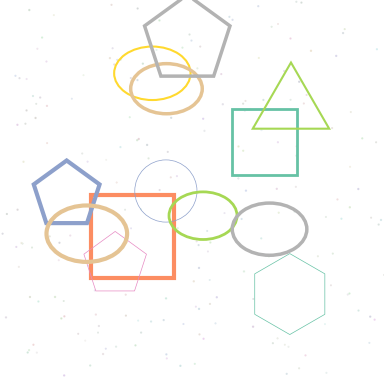[{"shape": "hexagon", "thickness": 0.5, "radius": 0.53, "center": [0.753, 0.236]}, {"shape": "square", "thickness": 2, "radius": 0.43, "center": [0.687, 0.631]}, {"shape": "square", "thickness": 3, "radius": 0.54, "center": [0.344, 0.385]}, {"shape": "circle", "thickness": 0.5, "radius": 0.4, "center": [0.431, 0.504]}, {"shape": "pentagon", "thickness": 3, "radius": 0.45, "center": [0.173, 0.493]}, {"shape": "pentagon", "thickness": 0.5, "radius": 0.43, "center": [0.299, 0.313]}, {"shape": "oval", "thickness": 2, "radius": 0.44, "center": [0.527, 0.44]}, {"shape": "triangle", "thickness": 1.5, "radius": 0.57, "center": [0.756, 0.723]}, {"shape": "oval", "thickness": 1.5, "radius": 0.5, "center": [0.396, 0.81]}, {"shape": "oval", "thickness": 2.5, "radius": 0.46, "center": [0.432, 0.77]}, {"shape": "oval", "thickness": 3, "radius": 0.52, "center": [0.225, 0.393]}, {"shape": "pentagon", "thickness": 2.5, "radius": 0.58, "center": [0.486, 0.897]}, {"shape": "oval", "thickness": 2.5, "radius": 0.48, "center": [0.7, 0.405]}]